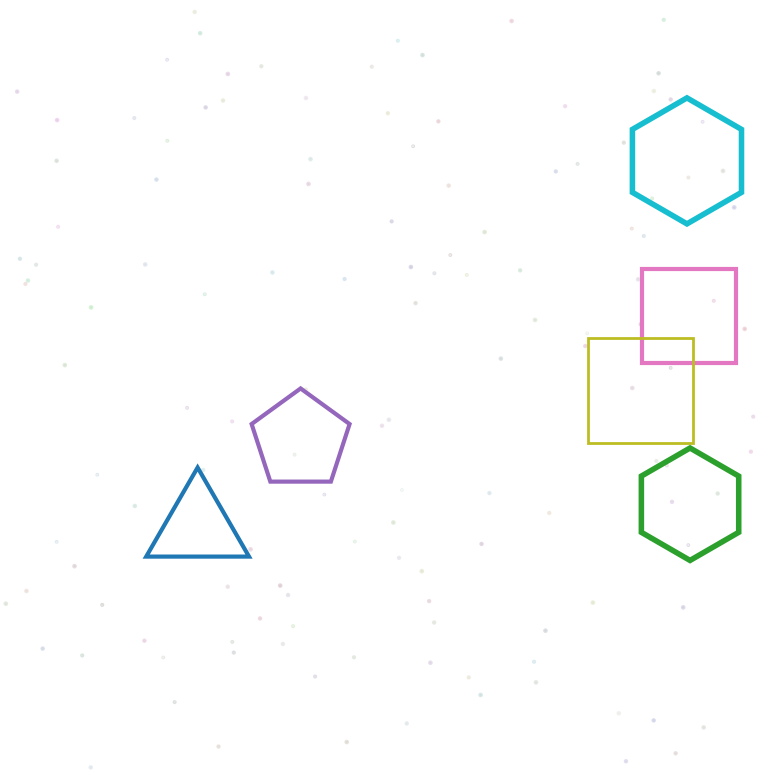[{"shape": "triangle", "thickness": 1.5, "radius": 0.39, "center": [0.257, 0.316]}, {"shape": "hexagon", "thickness": 2, "radius": 0.36, "center": [0.896, 0.345]}, {"shape": "pentagon", "thickness": 1.5, "radius": 0.33, "center": [0.39, 0.429]}, {"shape": "square", "thickness": 1.5, "radius": 0.31, "center": [0.894, 0.589]}, {"shape": "square", "thickness": 1, "radius": 0.34, "center": [0.832, 0.493]}, {"shape": "hexagon", "thickness": 2, "radius": 0.41, "center": [0.892, 0.791]}]